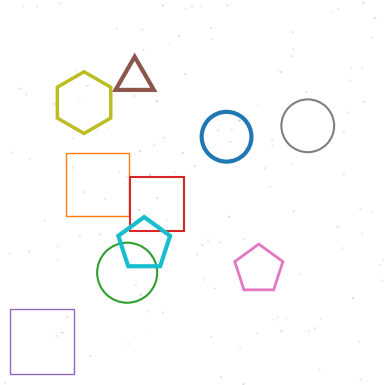[{"shape": "circle", "thickness": 3, "radius": 0.32, "center": [0.588, 0.645]}, {"shape": "square", "thickness": 1, "radius": 0.41, "center": [0.253, 0.52]}, {"shape": "circle", "thickness": 1.5, "radius": 0.39, "center": [0.33, 0.292]}, {"shape": "square", "thickness": 1.5, "radius": 0.35, "center": [0.409, 0.469]}, {"shape": "square", "thickness": 1, "radius": 0.42, "center": [0.109, 0.112]}, {"shape": "triangle", "thickness": 3, "radius": 0.29, "center": [0.35, 0.795]}, {"shape": "pentagon", "thickness": 2, "radius": 0.33, "center": [0.672, 0.3]}, {"shape": "circle", "thickness": 1.5, "radius": 0.34, "center": [0.799, 0.673]}, {"shape": "hexagon", "thickness": 2.5, "radius": 0.4, "center": [0.218, 0.733]}, {"shape": "pentagon", "thickness": 3, "radius": 0.35, "center": [0.375, 0.366]}]